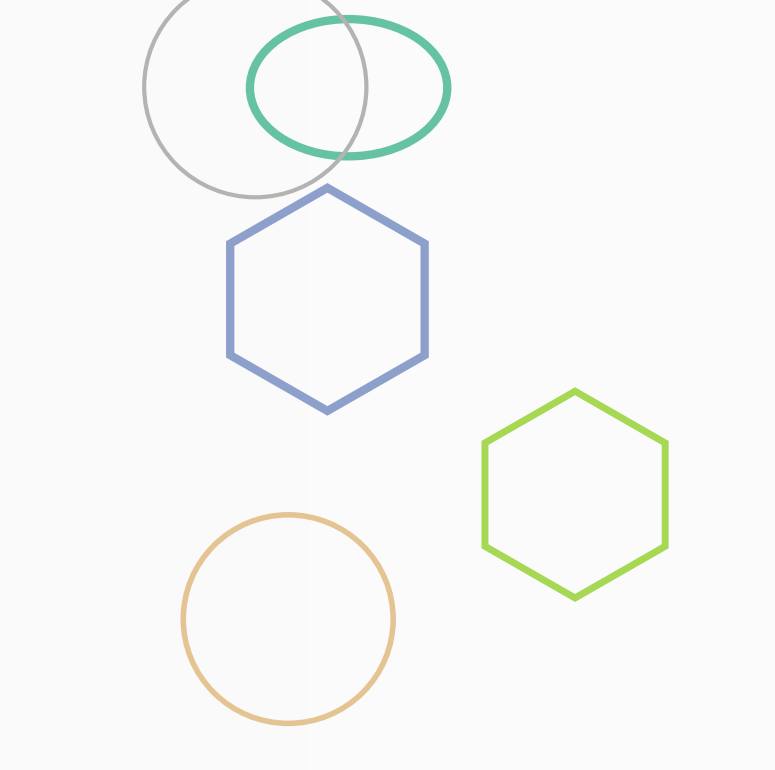[{"shape": "oval", "thickness": 3, "radius": 0.64, "center": [0.45, 0.886]}, {"shape": "hexagon", "thickness": 3, "radius": 0.72, "center": [0.422, 0.611]}, {"shape": "hexagon", "thickness": 2.5, "radius": 0.67, "center": [0.742, 0.358]}, {"shape": "circle", "thickness": 2, "radius": 0.68, "center": [0.372, 0.196]}, {"shape": "circle", "thickness": 1.5, "radius": 0.72, "center": [0.329, 0.887]}]